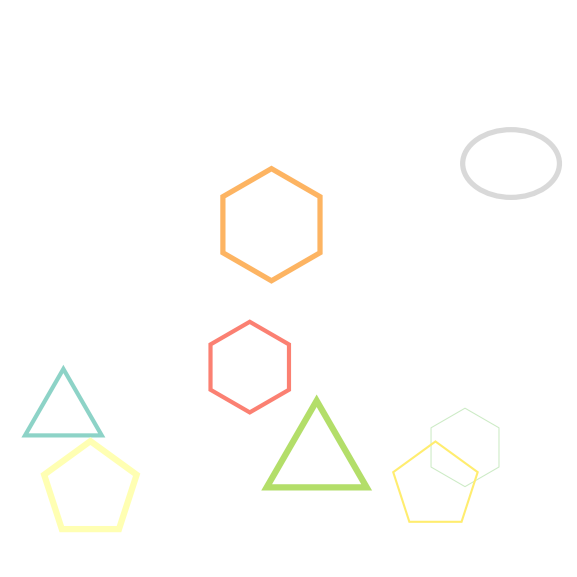[{"shape": "triangle", "thickness": 2, "radius": 0.38, "center": [0.11, 0.284]}, {"shape": "pentagon", "thickness": 3, "radius": 0.42, "center": [0.157, 0.151]}, {"shape": "hexagon", "thickness": 2, "radius": 0.39, "center": [0.432, 0.363]}, {"shape": "hexagon", "thickness": 2.5, "radius": 0.49, "center": [0.47, 0.61]}, {"shape": "triangle", "thickness": 3, "radius": 0.5, "center": [0.548, 0.205]}, {"shape": "oval", "thickness": 2.5, "radius": 0.42, "center": [0.885, 0.716]}, {"shape": "hexagon", "thickness": 0.5, "radius": 0.34, "center": [0.805, 0.224]}, {"shape": "pentagon", "thickness": 1, "radius": 0.38, "center": [0.754, 0.158]}]